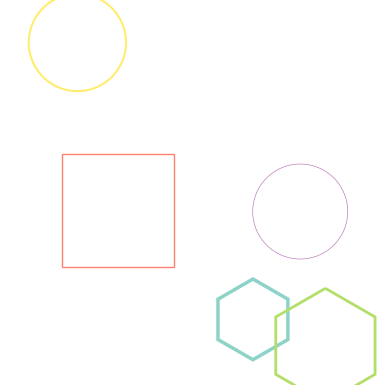[{"shape": "hexagon", "thickness": 2.5, "radius": 0.52, "center": [0.657, 0.17]}, {"shape": "square", "thickness": 1, "radius": 0.73, "center": [0.306, 0.453]}, {"shape": "hexagon", "thickness": 2, "radius": 0.74, "center": [0.845, 0.102]}, {"shape": "circle", "thickness": 0.5, "radius": 0.62, "center": [0.78, 0.451]}, {"shape": "circle", "thickness": 1.5, "radius": 0.63, "center": [0.201, 0.89]}]